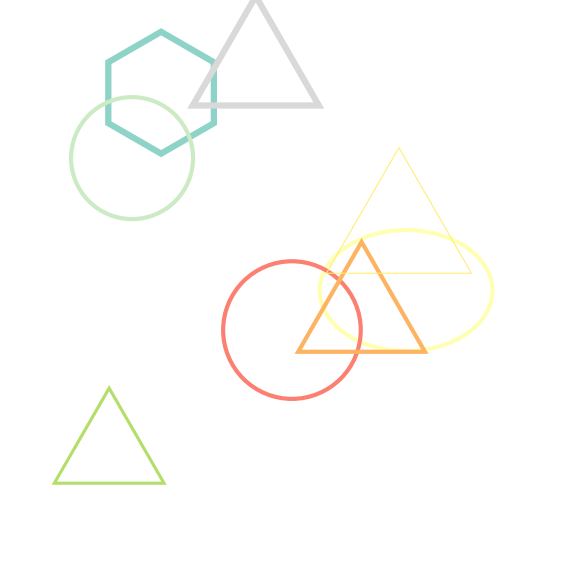[{"shape": "hexagon", "thickness": 3, "radius": 0.53, "center": [0.279, 0.839]}, {"shape": "oval", "thickness": 2, "radius": 0.75, "center": [0.703, 0.496]}, {"shape": "circle", "thickness": 2, "radius": 0.6, "center": [0.506, 0.428]}, {"shape": "triangle", "thickness": 2, "radius": 0.63, "center": [0.626, 0.453]}, {"shape": "triangle", "thickness": 1.5, "radius": 0.55, "center": [0.189, 0.217]}, {"shape": "triangle", "thickness": 3, "radius": 0.63, "center": [0.443, 0.88]}, {"shape": "circle", "thickness": 2, "radius": 0.53, "center": [0.229, 0.725]}, {"shape": "triangle", "thickness": 0.5, "radius": 0.73, "center": [0.691, 0.599]}]